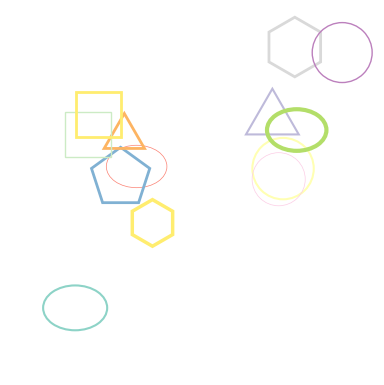[{"shape": "oval", "thickness": 1.5, "radius": 0.42, "center": [0.195, 0.2]}, {"shape": "circle", "thickness": 1.5, "radius": 0.4, "center": [0.735, 0.562]}, {"shape": "triangle", "thickness": 1.5, "radius": 0.4, "center": [0.707, 0.69]}, {"shape": "oval", "thickness": 0.5, "radius": 0.39, "center": [0.355, 0.568]}, {"shape": "pentagon", "thickness": 2, "radius": 0.4, "center": [0.313, 0.538]}, {"shape": "triangle", "thickness": 2, "radius": 0.3, "center": [0.323, 0.645]}, {"shape": "oval", "thickness": 3, "radius": 0.39, "center": [0.771, 0.662]}, {"shape": "circle", "thickness": 0.5, "radius": 0.34, "center": [0.724, 0.534]}, {"shape": "hexagon", "thickness": 2, "radius": 0.39, "center": [0.766, 0.878]}, {"shape": "circle", "thickness": 1, "radius": 0.39, "center": [0.889, 0.863]}, {"shape": "square", "thickness": 1, "radius": 0.3, "center": [0.228, 0.65]}, {"shape": "square", "thickness": 2, "radius": 0.29, "center": [0.255, 0.702]}, {"shape": "hexagon", "thickness": 2.5, "radius": 0.3, "center": [0.396, 0.421]}]